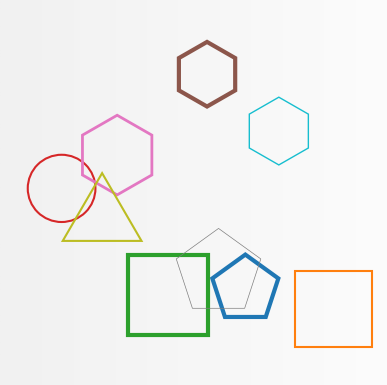[{"shape": "pentagon", "thickness": 3, "radius": 0.45, "center": [0.633, 0.249]}, {"shape": "square", "thickness": 1.5, "radius": 0.49, "center": [0.861, 0.198]}, {"shape": "square", "thickness": 3, "radius": 0.52, "center": [0.433, 0.234]}, {"shape": "circle", "thickness": 1.5, "radius": 0.44, "center": [0.159, 0.511]}, {"shape": "hexagon", "thickness": 3, "radius": 0.42, "center": [0.534, 0.807]}, {"shape": "hexagon", "thickness": 2, "radius": 0.52, "center": [0.302, 0.597]}, {"shape": "pentagon", "thickness": 0.5, "radius": 0.57, "center": [0.564, 0.292]}, {"shape": "triangle", "thickness": 1.5, "radius": 0.59, "center": [0.264, 0.433]}, {"shape": "hexagon", "thickness": 1, "radius": 0.44, "center": [0.72, 0.66]}]